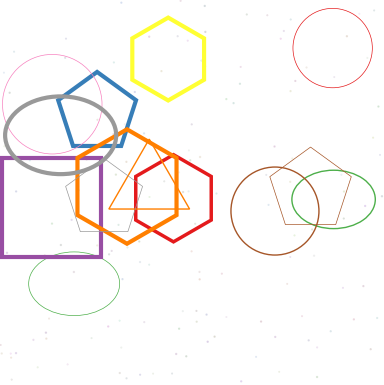[{"shape": "hexagon", "thickness": 2.5, "radius": 0.57, "center": [0.451, 0.485]}, {"shape": "circle", "thickness": 0.5, "radius": 0.52, "center": [0.864, 0.875]}, {"shape": "pentagon", "thickness": 3, "radius": 0.53, "center": [0.252, 0.707]}, {"shape": "oval", "thickness": 0.5, "radius": 0.59, "center": [0.193, 0.263]}, {"shape": "oval", "thickness": 1, "radius": 0.54, "center": [0.866, 0.482]}, {"shape": "square", "thickness": 3, "radius": 0.64, "center": [0.134, 0.461]}, {"shape": "hexagon", "thickness": 3, "radius": 0.74, "center": [0.33, 0.516]}, {"shape": "triangle", "thickness": 1, "radius": 0.61, "center": [0.388, 0.518]}, {"shape": "hexagon", "thickness": 3, "radius": 0.54, "center": [0.437, 0.847]}, {"shape": "pentagon", "thickness": 0.5, "radius": 0.56, "center": [0.807, 0.507]}, {"shape": "circle", "thickness": 1, "radius": 0.57, "center": [0.714, 0.452]}, {"shape": "circle", "thickness": 0.5, "radius": 0.65, "center": [0.136, 0.729]}, {"shape": "oval", "thickness": 3, "radius": 0.72, "center": [0.158, 0.649]}, {"shape": "pentagon", "thickness": 0.5, "radius": 0.53, "center": [0.27, 0.483]}]